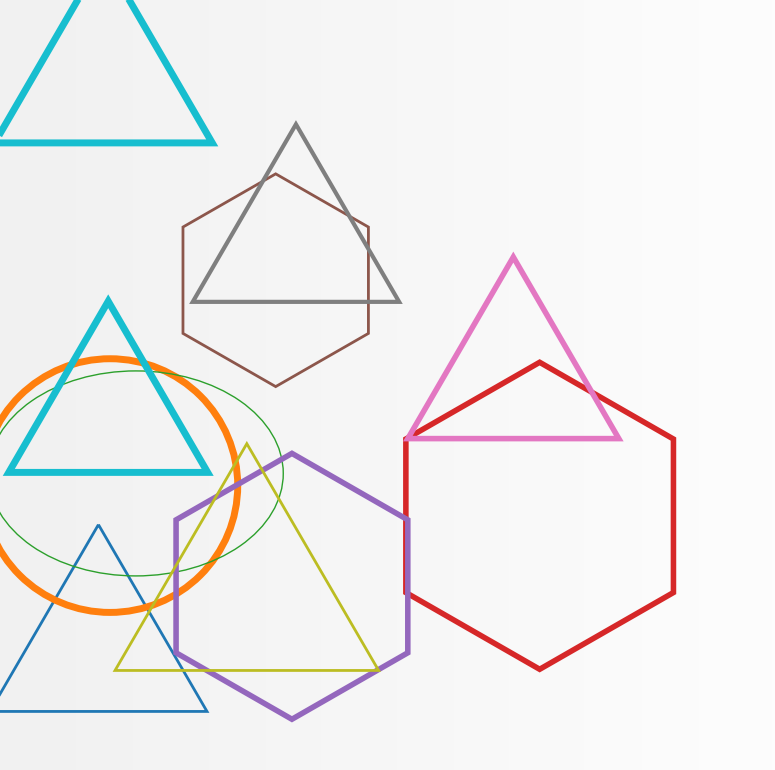[{"shape": "triangle", "thickness": 1, "radius": 0.81, "center": [0.127, 0.157]}, {"shape": "circle", "thickness": 2.5, "radius": 0.82, "center": [0.142, 0.369]}, {"shape": "oval", "thickness": 0.5, "radius": 0.95, "center": [0.175, 0.385]}, {"shape": "hexagon", "thickness": 2, "radius": 1.0, "center": [0.696, 0.33]}, {"shape": "hexagon", "thickness": 2, "radius": 0.86, "center": [0.377, 0.239]}, {"shape": "hexagon", "thickness": 1, "radius": 0.69, "center": [0.356, 0.636]}, {"shape": "triangle", "thickness": 2, "radius": 0.79, "center": [0.662, 0.509]}, {"shape": "triangle", "thickness": 1.5, "radius": 0.77, "center": [0.382, 0.685]}, {"shape": "triangle", "thickness": 1, "radius": 0.98, "center": [0.318, 0.227]}, {"shape": "triangle", "thickness": 2.5, "radius": 0.74, "center": [0.14, 0.461]}, {"shape": "triangle", "thickness": 2.5, "radius": 0.81, "center": [0.133, 0.895]}]